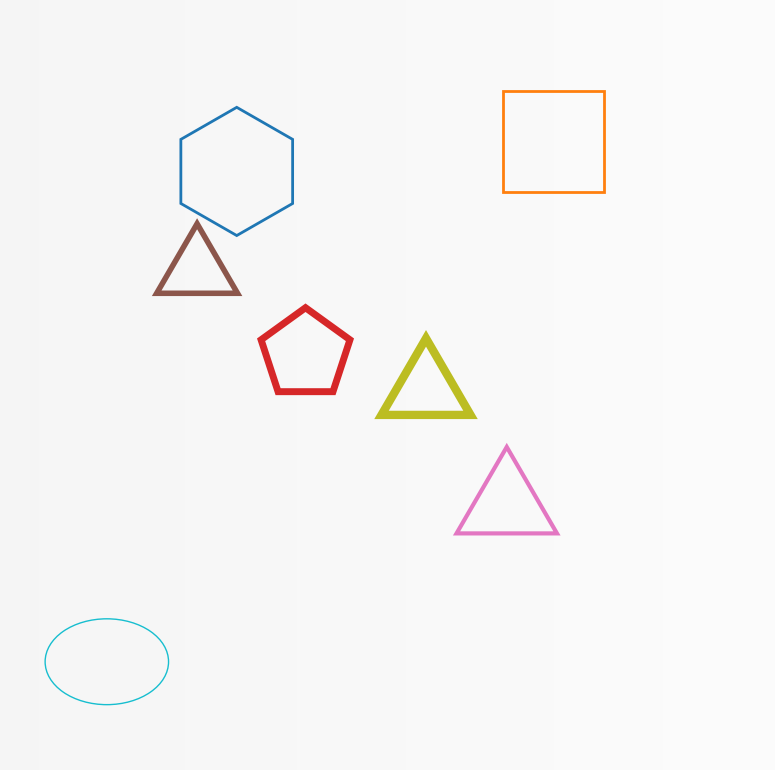[{"shape": "hexagon", "thickness": 1, "radius": 0.42, "center": [0.305, 0.777]}, {"shape": "square", "thickness": 1, "radius": 0.33, "center": [0.714, 0.816]}, {"shape": "pentagon", "thickness": 2.5, "radius": 0.3, "center": [0.394, 0.54]}, {"shape": "triangle", "thickness": 2, "radius": 0.3, "center": [0.254, 0.649]}, {"shape": "triangle", "thickness": 1.5, "radius": 0.37, "center": [0.654, 0.345]}, {"shape": "triangle", "thickness": 3, "radius": 0.33, "center": [0.55, 0.494]}, {"shape": "oval", "thickness": 0.5, "radius": 0.4, "center": [0.138, 0.141]}]